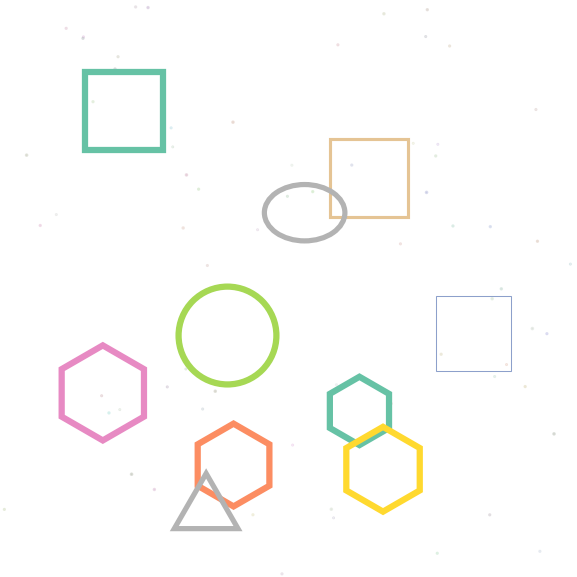[{"shape": "square", "thickness": 3, "radius": 0.34, "center": [0.215, 0.807]}, {"shape": "hexagon", "thickness": 3, "radius": 0.3, "center": [0.622, 0.288]}, {"shape": "hexagon", "thickness": 3, "radius": 0.36, "center": [0.404, 0.194]}, {"shape": "square", "thickness": 0.5, "radius": 0.32, "center": [0.82, 0.422]}, {"shape": "hexagon", "thickness": 3, "radius": 0.41, "center": [0.178, 0.319]}, {"shape": "circle", "thickness": 3, "radius": 0.42, "center": [0.394, 0.418]}, {"shape": "hexagon", "thickness": 3, "radius": 0.37, "center": [0.663, 0.187]}, {"shape": "square", "thickness": 1.5, "radius": 0.34, "center": [0.639, 0.691]}, {"shape": "oval", "thickness": 2.5, "radius": 0.35, "center": [0.528, 0.631]}, {"shape": "triangle", "thickness": 2.5, "radius": 0.32, "center": [0.357, 0.116]}]